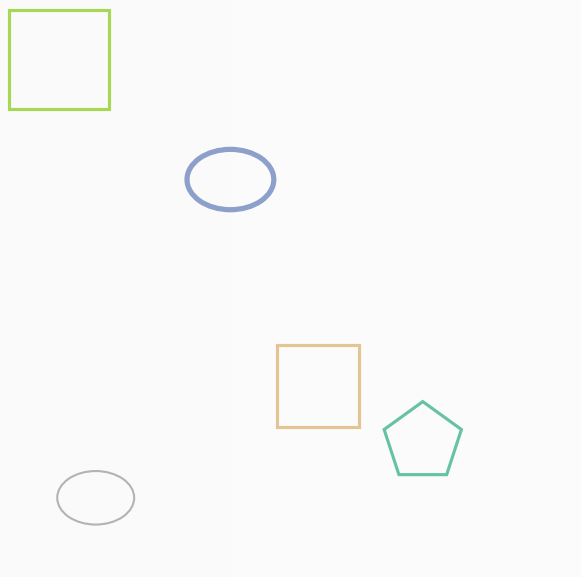[{"shape": "pentagon", "thickness": 1.5, "radius": 0.35, "center": [0.727, 0.234]}, {"shape": "oval", "thickness": 2.5, "radius": 0.37, "center": [0.396, 0.688]}, {"shape": "square", "thickness": 1.5, "radius": 0.43, "center": [0.102, 0.896]}, {"shape": "square", "thickness": 1.5, "radius": 0.36, "center": [0.547, 0.331]}, {"shape": "oval", "thickness": 1, "radius": 0.33, "center": [0.165, 0.137]}]